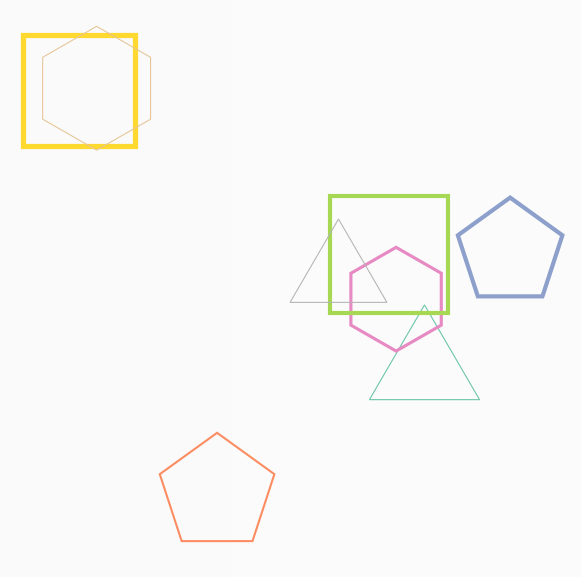[{"shape": "triangle", "thickness": 0.5, "radius": 0.55, "center": [0.73, 0.362]}, {"shape": "pentagon", "thickness": 1, "radius": 0.52, "center": [0.373, 0.146]}, {"shape": "pentagon", "thickness": 2, "radius": 0.47, "center": [0.878, 0.562]}, {"shape": "hexagon", "thickness": 1.5, "radius": 0.45, "center": [0.681, 0.481]}, {"shape": "square", "thickness": 2, "radius": 0.51, "center": [0.669, 0.559]}, {"shape": "square", "thickness": 2.5, "radius": 0.48, "center": [0.136, 0.842]}, {"shape": "hexagon", "thickness": 0.5, "radius": 0.54, "center": [0.166, 0.846]}, {"shape": "triangle", "thickness": 0.5, "radius": 0.48, "center": [0.582, 0.524]}]